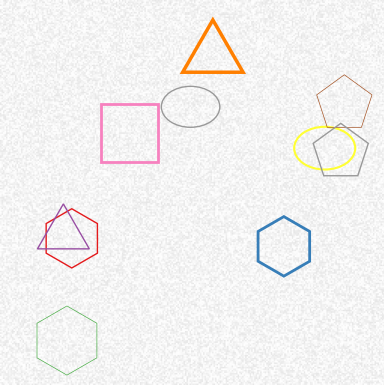[{"shape": "hexagon", "thickness": 1, "radius": 0.38, "center": [0.186, 0.381]}, {"shape": "hexagon", "thickness": 2, "radius": 0.39, "center": [0.737, 0.36]}, {"shape": "hexagon", "thickness": 0.5, "radius": 0.45, "center": [0.174, 0.115]}, {"shape": "triangle", "thickness": 1, "radius": 0.39, "center": [0.165, 0.393]}, {"shape": "triangle", "thickness": 2.5, "radius": 0.45, "center": [0.553, 0.858]}, {"shape": "oval", "thickness": 1.5, "radius": 0.4, "center": [0.843, 0.615]}, {"shape": "pentagon", "thickness": 0.5, "radius": 0.38, "center": [0.894, 0.73]}, {"shape": "square", "thickness": 2, "radius": 0.37, "center": [0.336, 0.655]}, {"shape": "pentagon", "thickness": 1, "radius": 0.38, "center": [0.885, 0.604]}, {"shape": "oval", "thickness": 1, "radius": 0.38, "center": [0.495, 0.723]}]